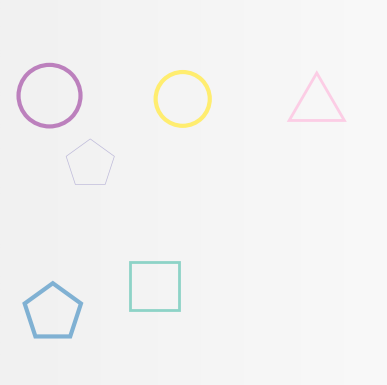[{"shape": "square", "thickness": 2, "radius": 0.31, "center": [0.399, 0.258]}, {"shape": "pentagon", "thickness": 0.5, "radius": 0.33, "center": [0.233, 0.574]}, {"shape": "pentagon", "thickness": 3, "radius": 0.38, "center": [0.136, 0.188]}, {"shape": "triangle", "thickness": 2, "radius": 0.41, "center": [0.817, 0.728]}, {"shape": "circle", "thickness": 3, "radius": 0.4, "center": [0.128, 0.752]}, {"shape": "circle", "thickness": 3, "radius": 0.35, "center": [0.471, 0.743]}]